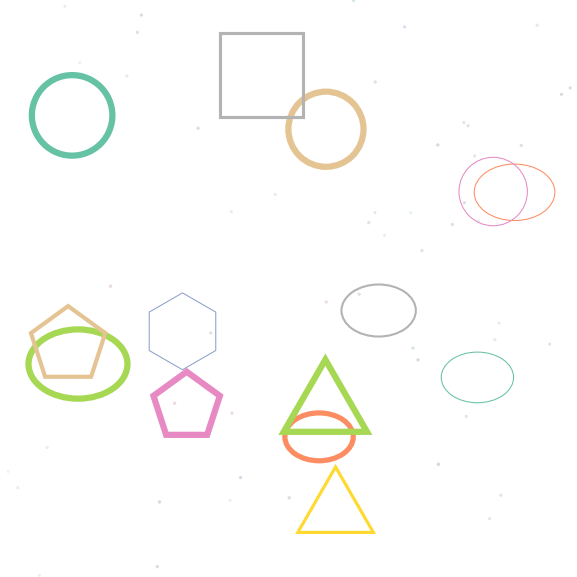[{"shape": "oval", "thickness": 0.5, "radius": 0.31, "center": [0.827, 0.346]}, {"shape": "circle", "thickness": 3, "radius": 0.35, "center": [0.125, 0.799]}, {"shape": "oval", "thickness": 2.5, "radius": 0.3, "center": [0.552, 0.243]}, {"shape": "oval", "thickness": 0.5, "radius": 0.35, "center": [0.891, 0.666]}, {"shape": "hexagon", "thickness": 0.5, "radius": 0.33, "center": [0.316, 0.425]}, {"shape": "pentagon", "thickness": 3, "radius": 0.3, "center": [0.323, 0.295]}, {"shape": "circle", "thickness": 0.5, "radius": 0.3, "center": [0.854, 0.667]}, {"shape": "triangle", "thickness": 3, "radius": 0.42, "center": [0.563, 0.293]}, {"shape": "oval", "thickness": 3, "radius": 0.43, "center": [0.135, 0.369]}, {"shape": "triangle", "thickness": 1.5, "radius": 0.38, "center": [0.581, 0.115]}, {"shape": "pentagon", "thickness": 2, "radius": 0.34, "center": [0.118, 0.401]}, {"shape": "circle", "thickness": 3, "radius": 0.33, "center": [0.564, 0.775]}, {"shape": "oval", "thickness": 1, "radius": 0.32, "center": [0.656, 0.461]}, {"shape": "square", "thickness": 1.5, "radius": 0.36, "center": [0.453, 0.869]}]